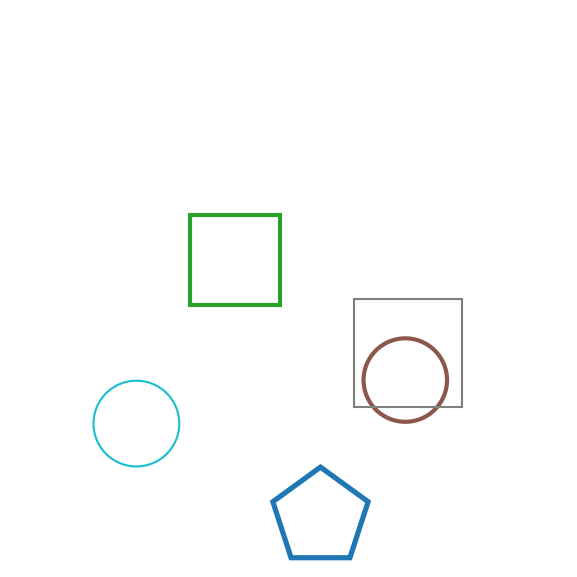[{"shape": "pentagon", "thickness": 2.5, "radius": 0.43, "center": [0.555, 0.104]}, {"shape": "square", "thickness": 2, "radius": 0.39, "center": [0.407, 0.549]}, {"shape": "circle", "thickness": 2, "radius": 0.36, "center": [0.702, 0.341]}, {"shape": "square", "thickness": 1, "radius": 0.47, "center": [0.706, 0.388]}, {"shape": "circle", "thickness": 1, "radius": 0.37, "center": [0.236, 0.266]}]